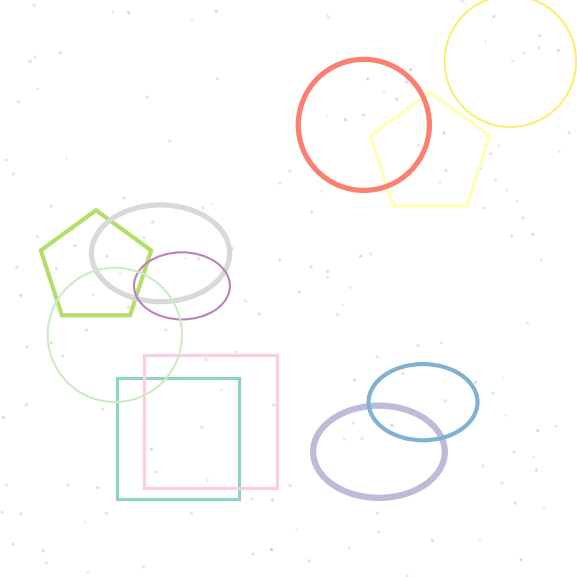[{"shape": "square", "thickness": 1.5, "radius": 0.53, "center": [0.308, 0.24]}, {"shape": "pentagon", "thickness": 1.5, "radius": 0.54, "center": [0.745, 0.73]}, {"shape": "oval", "thickness": 3, "radius": 0.57, "center": [0.656, 0.217]}, {"shape": "circle", "thickness": 2.5, "radius": 0.57, "center": [0.63, 0.783]}, {"shape": "oval", "thickness": 2, "radius": 0.47, "center": [0.733, 0.303]}, {"shape": "pentagon", "thickness": 2, "radius": 0.5, "center": [0.166, 0.535]}, {"shape": "square", "thickness": 1.5, "radius": 0.58, "center": [0.364, 0.269]}, {"shape": "oval", "thickness": 2.5, "radius": 0.6, "center": [0.278, 0.561]}, {"shape": "oval", "thickness": 1, "radius": 0.42, "center": [0.315, 0.504]}, {"shape": "circle", "thickness": 1, "radius": 0.58, "center": [0.199, 0.419]}, {"shape": "circle", "thickness": 1, "radius": 0.57, "center": [0.884, 0.893]}]